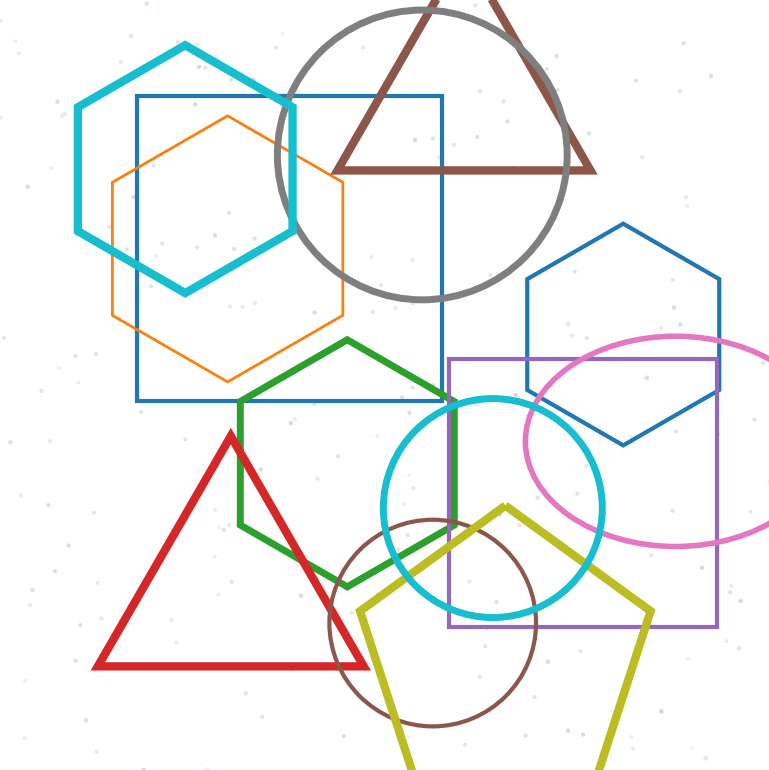[{"shape": "hexagon", "thickness": 1.5, "radius": 0.72, "center": [0.809, 0.566]}, {"shape": "square", "thickness": 1.5, "radius": 0.99, "center": [0.376, 0.677]}, {"shape": "hexagon", "thickness": 1, "radius": 0.86, "center": [0.296, 0.677]}, {"shape": "hexagon", "thickness": 2.5, "radius": 0.8, "center": [0.451, 0.398]}, {"shape": "triangle", "thickness": 3, "radius": 1.0, "center": [0.3, 0.234]}, {"shape": "square", "thickness": 1.5, "radius": 0.87, "center": [0.757, 0.36]}, {"shape": "circle", "thickness": 1.5, "radius": 0.67, "center": [0.562, 0.191]}, {"shape": "triangle", "thickness": 3, "radius": 0.95, "center": [0.603, 0.874]}, {"shape": "oval", "thickness": 2, "radius": 0.98, "center": [0.877, 0.427]}, {"shape": "circle", "thickness": 2.5, "radius": 0.94, "center": [0.548, 0.799]}, {"shape": "pentagon", "thickness": 3, "radius": 0.99, "center": [0.656, 0.145]}, {"shape": "circle", "thickness": 2.5, "radius": 0.71, "center": [0.64, 0.34]}, {"shape": "hexagon", "thickness": 3, "radius": 0.8, "center": [0.241, 0.78]}]